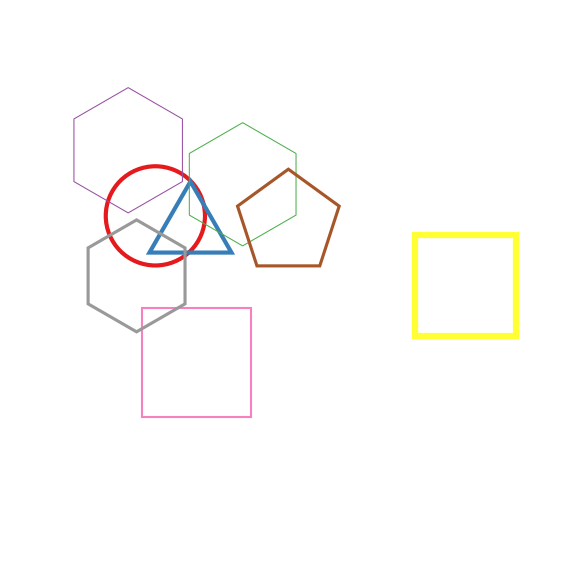[{"shape": "circle", "thickness": 2, "radius": 0.43, "center": [0.269, 0.625]}, {"shape": "triangle", "thickness": 2, "radius": 0.41, "center": [0.33, 0.603]}, {"shape": "hexagon", "thickness": 0.5, "radius": 0.53, "center": [0.42, 0.68]}, {"shape": "hexagon", "thickness": 0.5, "radius": 0.54, "center": [0.222, 0.739]}, {"shape": "square", "thickness": 3, "radius": 0.44, "center": [0.806, 0.505]}, {"shape": "pentagon", "thickness": 1.5, "radius": 0.46, "center": [0.499, 0.614]}, {"shape": "square", "thickness": 1, "radius": 0.47, "center": [0.34, 0.372]}, {"shape": "hexagon", "thickness": 1.5, "radius": 0.48, "center": [0.236, 0.521]}]